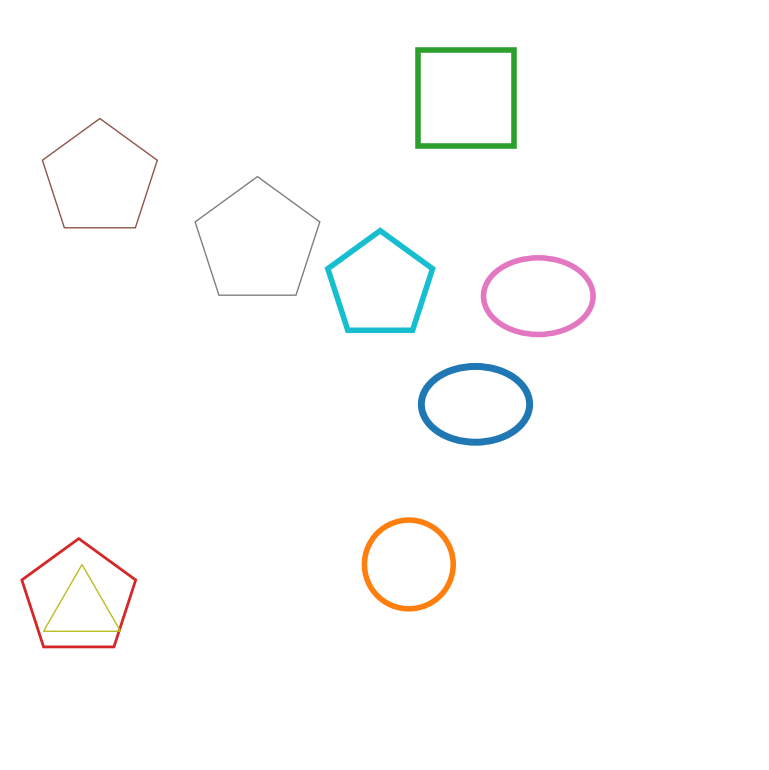[{"shape": "oval", "thickness": 2.5, "radius": 0.35, "center": [0.618, 0.475]}, {"shape": "circle", "thickness": 2, "radius": 0.29, "center": [0.531, 0.267]}, {"shape": "square", "thickness": 2, "radius": 0.31, "center": [0.605, 0.873]}, {"shape": "pentagon", "thickness": 1, "radius": 0.39, "center": [0.102, 0.223]}, {"shape": "pentagon", "thickness": 0.5, "radius": 0.39, "center": [0.13, 0.768]}, {"shape": "oval", "thickness": 2, "radius": 0.36, "center": [0.699, 0.615]}, {"shape": "pentagon", "thickness": 0.5, "radius": 0.43, "center": [0.334, 0.686]}, {"shape": "triangle", "thickness": 0.5, "radius": 0.29, "center": [0.107, 0.209]}, {"shape": "pentagon", "thickness": 2, "radius": 0.36, "center": [0.494, 0.629]}]